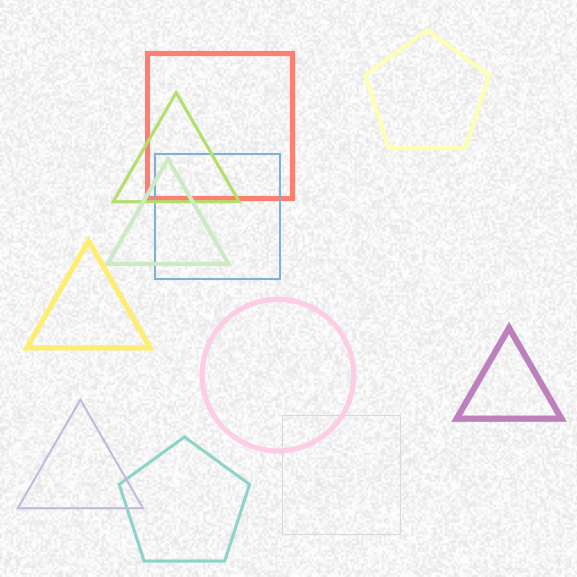[{"shape": "pentagon", "thickness": 1.5, "radius": 0.59, "center": [0.319, 0.124]}, {"shape": "pentagon", "thickness": 2, "radius": 0.56, "center": [0.74, 0.834]}, {"shape": "triangle", "thickness": 1, "radius": 0.63, "center": [0.139, 0.182]}, {"shape": "square", "thickness": 2.5, "radius": 0.63, "center": [0.38, 0.782]}, {"shape": "square", "thickness": 1, "radius": 0.54, "center": [0.377, 0.624]}, {"shape": "triangle", "thickness": 1.5, "radius": 0.63, "center": [0.305, 0.713]}, {"shape": "circle", "thickness": 2.5, "radius": 0.66, "center": [0.481, 0.35]}, {"shape": "square", "thickness": 0.5, "radius": 0.51, "center": [0.59, 0.178]}, {"shape": "triangle", "thickness": 3, "radius": 0.52, "center": [0.881, 0.327]}, {"shape": "triangle", "thickness": 2, "radius": 0.61, "center": [0.291, 0.603]}, {"shape": "triangle", "thickness": 2.5, "radius": 0.62, "center": [0.153, 0.459]}]